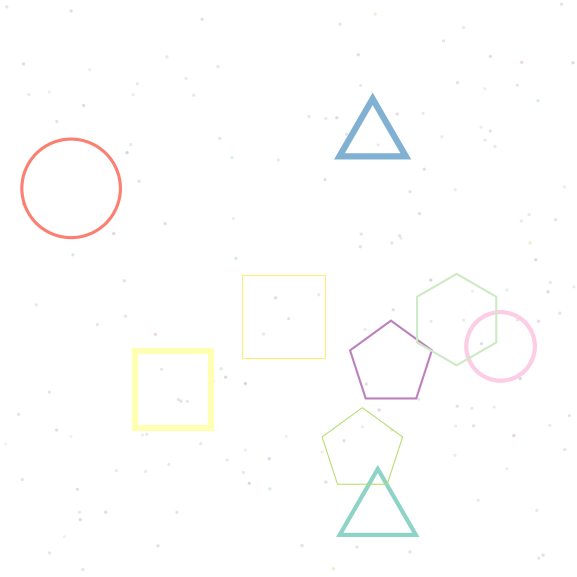[{"shape": "triangle", "thickness": 2, "radius": 0.38, "center": [0.654, 0.111]}, {"shape": "square", "thickness": 3, "radius": 0.33, "center": [0.3, 0.325]}, {"shape": "circle", "thickness": 1.5, "radius": 0.43, "center": [0.123, 0.673]}, {"shape": "triangle", "thickness": 3, "radius": 0.33, "center": [0.645, 0.762]}, {"shape": "pentagon", "thickness": 0.5, "radius": 0.37, "center": [0.627, 0.22]}, {"shape": "circle", "thickness": 2, "radius": 0.3, "center": [0.867, 0.399]}, {"shape": "pentagon", "thickness": 1, "radius": 0.37, "center": [0.677, 0.369]}, {"shape": "hexagon", "thickness": 1, "radius": 0.4, "center": [0.791, 0.446]}, {"shape": "square", "thickness": 0.5, "radius": 0.36, "center": [0.49, 0.451]}]